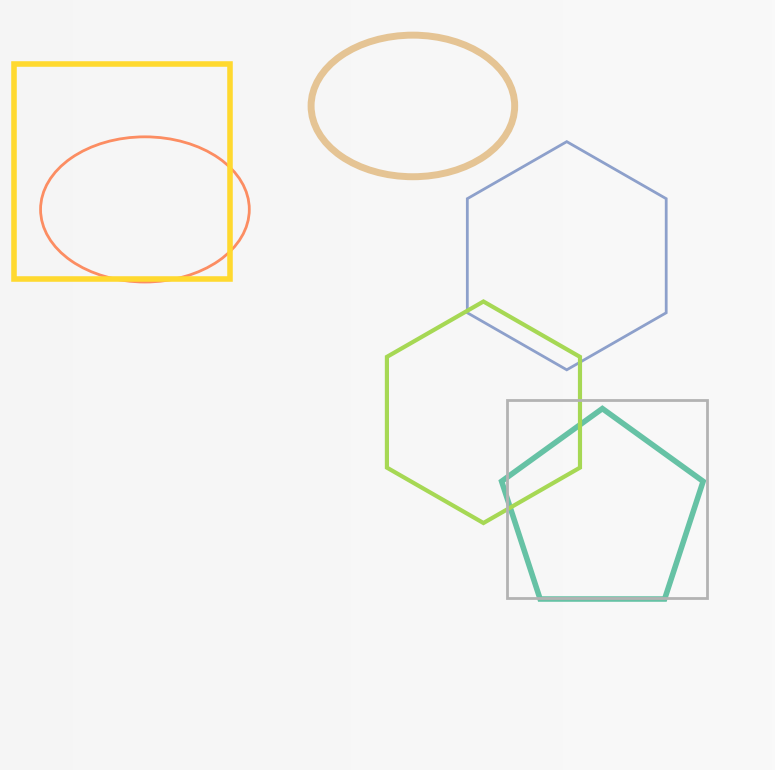[{"shape": "pentagon", "thickness": 2, "radius": 0.68, "center": [0.777, 0.333]}, {"shape": "oval", "thickness": 1, "radius": 0.67, "center": [0.187, 0.728]}, {"shape": "hexagon", "thickness": 1, "radius": 0.74, "center": [0.731, 0.668]}, {"shape": "hexagon", "thickness": 1.5, "radius": 0.72, "center": [0.624, 0.465]}, {"shape": "square", "thickness": 2, "radius": 0.7, "center": [0.157, 0.777]}, {"shape": "oval", "thickness": 2.5, "radius": 0.66, "center": [0.533, 0.862]}, {"shape": "square", "thickness": 1, "radius": 0.64, "center": [0.783, 0.352]}]